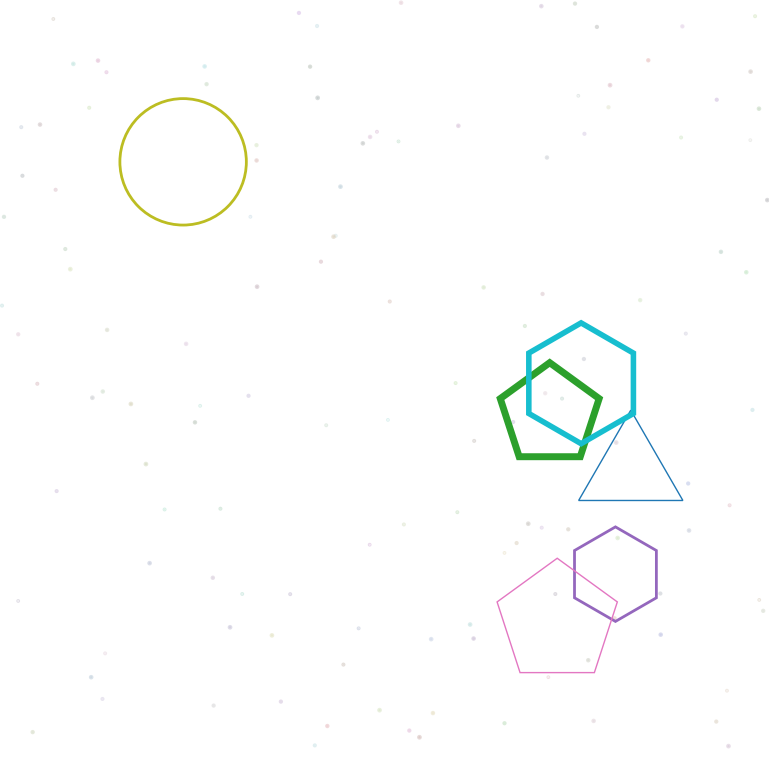[{"shape": "triangle", "thickness": 0.5, "radius": 0.39, "center": [0.819, 0.389]}, {"shape": "pentagon", "thickness": 2.5, "radius": 0.34, "center": [0.714, 0.461]}, {"shape": "hexagon", "thickness": 1, "radius": 0.31, "center": [0.799, 0.254]}, {"shape": "pentagon", "thickness": 0.5, "radius": 0.41, "center": [0.724, 0.193]}, {"shape": "circle", "thickness": 1, "radius": 0.41, "center": [0.238, 0.79]}, {"shape": "hexagon", "thickness": 2, "radius": 0.39, "center": [0.755, 0.502]}]